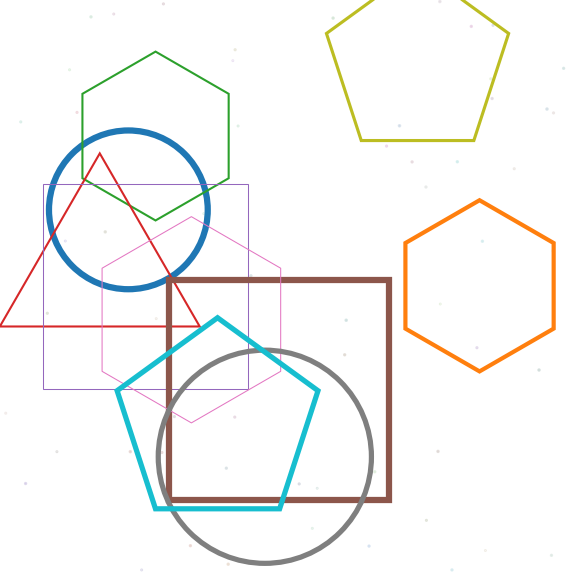[{"shape": "circle", "thickness": 3, "radius": 0.69, "center": [0.222, 0.636]}, {"shape": "hexagon", "thickness": 2, "radius": 0.74, "center": [0.83, 0.504]}, {"shape": "hexagon", "thickness": 1, "radius": 0.73, "center": [0.269, 0.764]}, {"shape": "triangle", "thickness": 1, "radius": 1.0, "center": [0.173, 0.534]}, {"shape": "square", "thickness": 0.5, "radius": 0.89, "center": [0.252, 0.503]}, {"shape": "square", "thickness": 3, "radius": 0.95, "center": [0.484, 0.324]}, {"shape": "hexagon", "thickness": 0.5, "radius": 0.89, "center": [0.331, 0.445]}, {"shape": "circle", "thickness": 2.5, "radius": 0.92, "center": [0.459, 0.208]}, {"shape": "pentagon", "thickness": 1.5, "radius": 0.83, "center": [0.723, 0.89]}, {"shape": "pentagon", "thickness": 2.5, "radius": 0.91, "center": [0.377, 0.266]}]